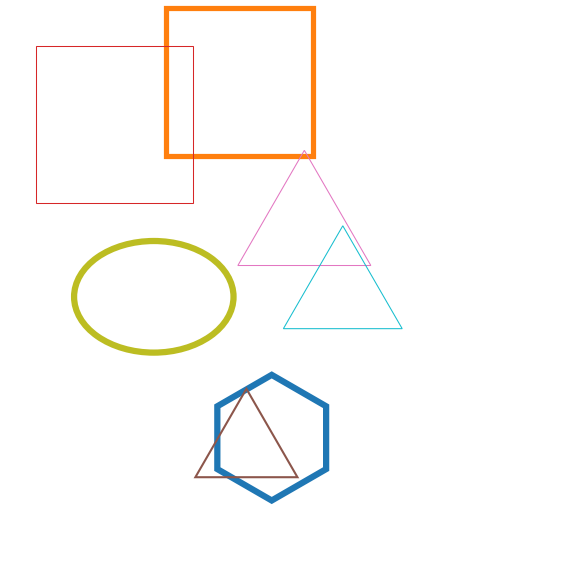[{"shape": "hexagon", "thickness": 3, "radius": 0.54, "center": [0.471, 0.241]}, {"shape": "square", "thickness": 2.5, "radius": 0.64, "center": [0.415, 0.857]}, {"shape": "square", "thickness": 0.5, "radius": 0.68, "center": [0.198, 0.783]}, {"shape": "triangle", "thickness": 1, "radius": 0.51, "center": [0.427, 0.224]}, {"shape": "triangle", "thickness": 0.5, "radius": 0.66, "center": [0.527, 0.606]}, {"shape": "oval", "thickness": 3, "radius": 0.69, "center": [0.266, 0.485]}, {"shape": "triangle", "thickness": 0.5, "radius": 0.59, "center": [0.594, 0.489]}]